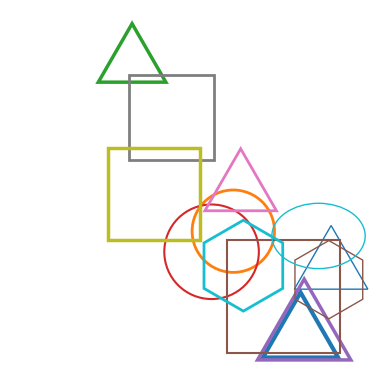[{"shape": "triangle", "thickness": 1, "radius": 0.55, "center": [0.86, 0.304]}, {"shape": "triangle", "thickness": 3, "radius": 0.56, "center": [0.781, 0.128]}, {"shape": "circle", "thickness": 2, "radius": 0.53, "center": [0.606, 0.4]}, {"shape": "triangle", "thickness": 2.5, "radius": 0.51, "center": [0.343, 0.837]}, {"shape": "circle", "thickness": 1.5, "radius": 0.61, "center": [0.55, 0.346]}, {"shape": "triangle", "thickness": 2.5, "radius": 0.7, "center": [0.79, 0.135]}, {"shape": "square", "thickness": 1.5, "radius": 0.74, "center": [0.736, 0.23]}, {"shape": "hexagon", "thickness": 1, "radius": 0.51, "center": [0.854, 0.274]}, {"shape": "triangle", "thickness": 2, "radius": 0.54, "center": [0.625, 0.506]}, {"shape": "square", "thickness": 2, "radius": 0.55, "center": [0.446, 0.695]}, {"shape": "square", "thickness": 2.5, "radius": 0.6, "center": [0.4, 0.497]}, {"shape": "oval", "thickness": 1, "radius": 0.61, "center": [0.827, 0.387]}, {"shape": "hexagon", "thickness": 2, "radius": 0.59, "center": [0.632, 0.31]}]